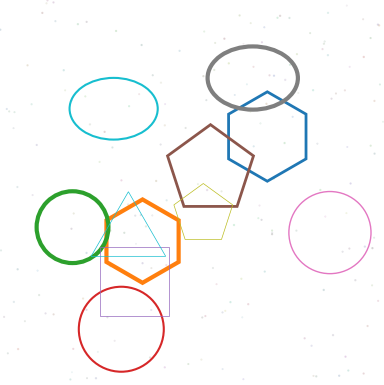[{"shape": "hexagon", "thickness": 2, "radius": 0.58, "center": [0.694, 0.645]}, {"shape": "hexagon", "thickness": 3, "radius": 0.54, "center": [0.37, 0.374]}, {"shape": "circle", "thickness": 3, "radius": 0.47, "center": [0.188, 0.41]}, {"shape": "circle", "thickness": 1.5, "radius": 0.55, "center": [0.315, 0.145]}, {"shape": "square", "thickness": 0.5, "radius": 0.45, "center": [0.349, 0.268]}, {"shape": "pentagon", "thickness": 2, "radius": 0.59, "center": [0.547, 0.559]}, {"shape": "circle", "thickness": 1, "radius": 0.53, "center": [0.857, 0.396]}, {"shape": "oval", "thickness": 3, "radius": 0.59, "center": [0.656, 0.797]}, {"shape": "pentagon", "thickness": 0.5, "radius": 0.4, "center": [0.528, 0.443]}, {"shape": "oval", "thickness": 1.5, "radius": 0.57, "center": [0.295, 0.718]}, {"shape": "triangle", "thickness": 0.5, "radius": 0.56, "center": [0.333, 0.39]}]